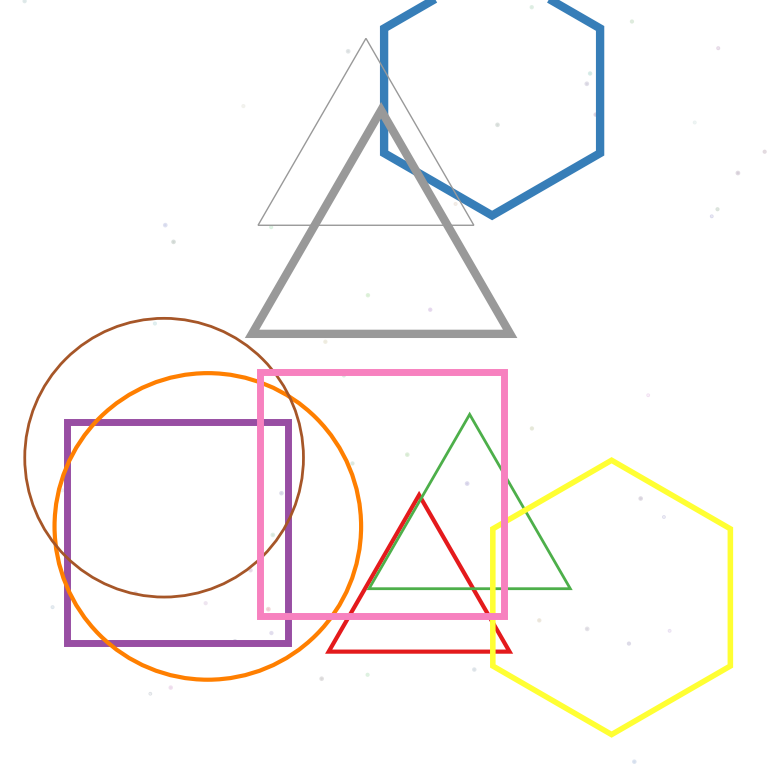[{"shape": "triangle", "thickness": 1.5, "radius": 0.68, "center": [0.544, 0.222]}, {"shape": "hexagon", "thickness": 3, "radius": 0.81, "center": [0.639, 0.882]}, {"shape": "triangle", "thickness": 1, "radius": 0.75, "center": [0.61, 0.311]}, {"shape": "square", "thickness": 2.5, "radius": 0.72, "center": [0.231, 0.308]}, {"shape": "circle", "thickness": 1.5, "radius": 1.0, "center": [0.27, 0.316]}, {"shape": "hexagon", "thickness": 2, "radius": 0.89, "center": [0.794, 0.224]}, {"shape": "circle", "thickness": 1, "radius": 0.9, "center": [0.213, 0.406]}, {"shape": "square", "thickness": 2.5, "radius": 0.79, "center": [0.496, 0.358]}, {"shape": "triangle", "thickness": 0.5, "radius": 0.81, "center": [0.475, 0.788]}, {"shape": "triangle", "thickness": 3, "radius": 0.97, "center": [0.495, 0.663]}]